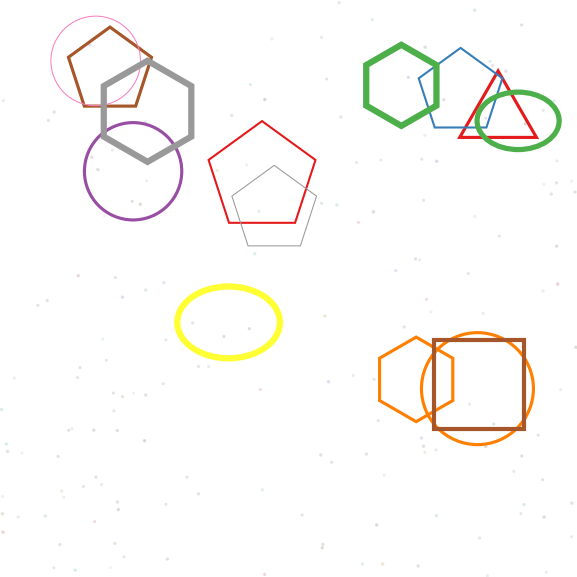[{"shape": "triangle", "thickness": 1.5, "radius": 0.38, "center": [0.863, 0.8]}, {"shape": "pentagon", "thickness": 1, "radius": 0.49, "center": [0.454, 0.692]}, {"shape": "pentagon", "thickness": 1, "radius": 0.38, "center": [0.798, 0.84]}, {"shape": "hexagon", "thickness": 3, "radius": 0.35, "center": [0.695, 0.851]}, {"shape": "oval", "thickness": 2.5, "radius": 0.36, "center": [0.897, 0.79]}, {"shape": "circle", "thickness": 1.5, "radius": 0.42, "center": [0.23, 0.703]}, {"shape": "hexagon", "thickness": 1.5, "radius": 0.37, "center": [0.721, 0.342]}, {"shape": "circle", "thickness": 1.5, "radius": 0.48, "center": [0.827, 0.326]}, {"shape": "oval", "thickness": 3, "radius": 0.44, "center": [0.396, 0.441]}, {"shape": "square", "thickness": 2, "radius": 0.39, "center": [0.829, 0.334]}, {"shape": "pentagon", "thickness": 1.5, "radius": 0.38, "center": [0.19, 0.877]}, {"shape": "circle", "thickness": 0.5, "radius": 0.39, "center": [0.166, 0.894]}, {"shape": "pentagon", "thickness": 0.5, "radius": 0.39, "center": [0.475, 0.636]}, {"shape": "hexagon", "thickness": 3, "radius": 0.44, "center": [0.255, 0.806]}]